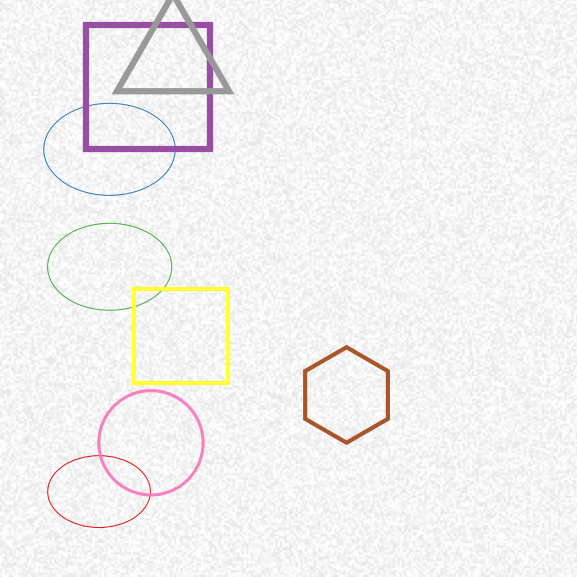[{"shape": "oval", "thickness": 0.5, "radius": 0.44, "center": [0.171, 0.148]}, {"shape": "oval", "thickness": 0.5, "radius": 0.57, "center": [0.19, 0.741]}, {"shape": "oval", "thickness": 0.5, "radius": 0.54, "center": [0.19, 0.537]}, {"shape": "square", "thickness": 3, "radius": 0.53, "center": [0.256, 0.849]}, {"shape": "square", "thickness": 2, "radius": 0.41, "center": [0.314, 0.418]}, {"shape": "hexagon", "thickness": 2, "radius": 0.41, "center": [0.6, 0.315]}, {"shape": "circle", "thickness": 1.5, "radius": 0.45, "center": [0.261, 0.232]}, {"shape": "triangle", "thickness": 3, "radius": 0.56, "center": [0.3, 0.897]}]